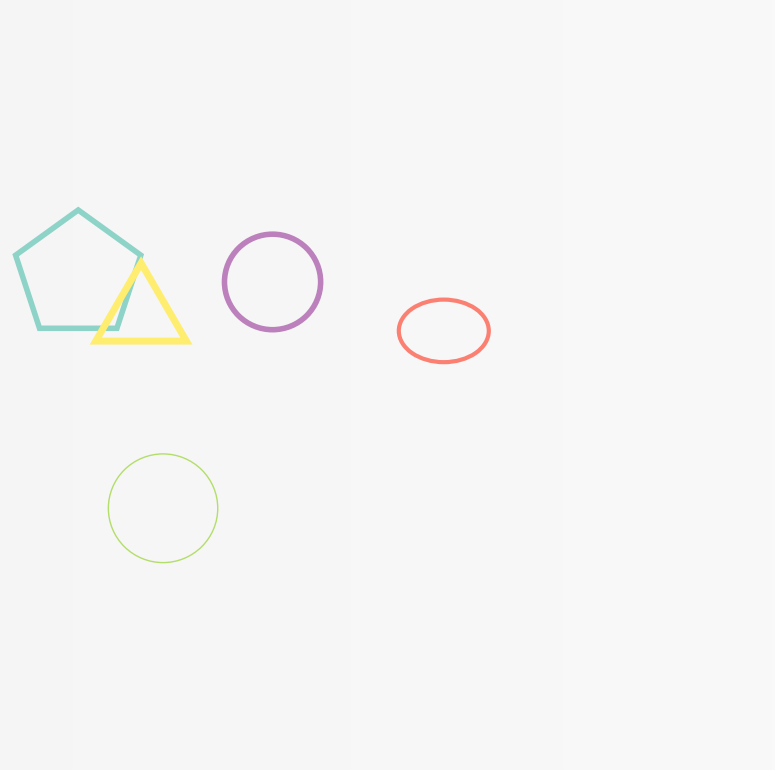[{"shape": "pentagon", "thickness": 2, "radius": 0.42, "center": [0.101, 0.642]}, {"shape": "oval", "thickness": 1.5, "radius": 0.29, "center": [0.573, 0.57]}, {"shape": "circle", "thickness": 0.5, "radius": 0.35, "center": [0.21, 0.34]}, {"shape": "circle", "thickness": 2, "radius": 0.31, "center": [0.352, 0.634]}, {"shape": "triangle", "thickness": 2.5, "radius": 0.34, "center": [0.182, 0.591]}]